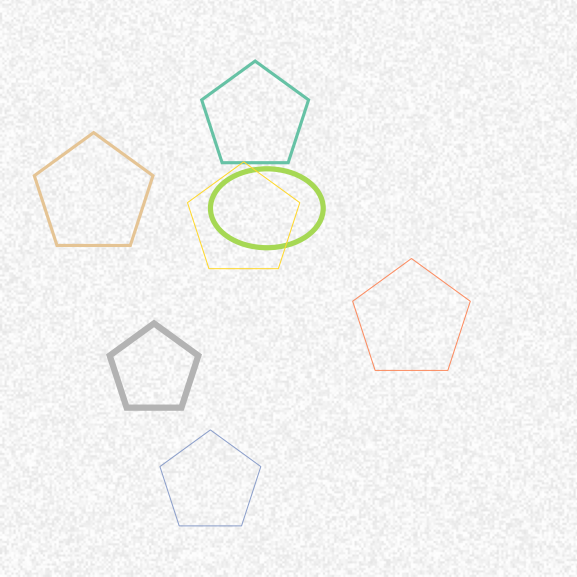[{"shape": "pentagon", "thickness": 1.5, "radius": 0.49, "center": [0.442, 0.796]}, {"shape": "pentagon", "thickness": 0.5, "radius": 0.54, "center": [0.713, 0.444]}, {"shape": "pentagon", "thickness": 0.5, "radius": 0.46, "center": [0.364, 0.163]}, {"shape": "oval", "thickness": 2.5, "radius": 0.49, "center": [0.462, 0.639]}, {"shape": "pentagon", "thickness": 0.5, "radius": 0.51, "center": [0.422, 0.617]}, {"shape": "pentagon", "thickness": 1.5, "radius": 0.54, "center": [0.162, 0.662]}, {"shape": "pentagon", "thickness": 3, "radius": 0.4, "center": [0.267, 0.358]}]